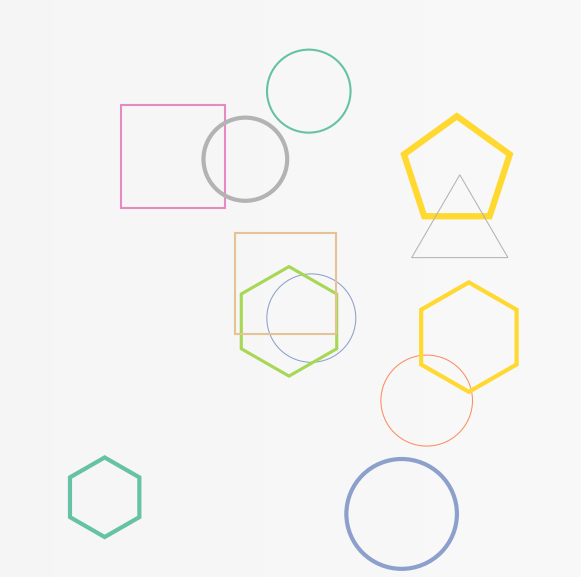[{"shape": "hexagon", "thickness": 2, "radius": 0.34, "center": [0.18, 0.138]}, {"shape": "circle", "thickness": 1, "radius": 0.36, "center": [0.531, 0.841]}, {"shape": "circle", "thickness": 0.5, "radius": 0.39, "center": [0.734, 0.305]}, {"shape": "circle", "thickness": 0.5, "radius": 0.38, "center": [0.536, 0.448]}, {"shape": "circle", "thickness": 2, "radius": 0.48, "center": [0.691, 0.109]}, {"shape": "square", "thickness": 1, "radius": 0.45, "center": [0.298, 0.728]}, {"shape": "hexagon", "thickness": 1.5, "radius": 0.47, "center": [0.497, 0.443]}, {"shape": "hexagon", "thickness": 2, "radius": 0.47, "center": [0.807, 0.415]}, {"shape": "pentagon", "thickness": 3, "radius": 0.48, "center": [0.786, 0.702]}, {"shape": "square", "thickness": 1, "radius": 0.44, "center": [0.491, 0.508]}, {"shape": "triangle", "thickness": 0.5, "radius": 0.48, "center": [0.791, 0.601]}, {"shape": "circle", "thickness": 2, "radius": 0.36, "center": [0.422, 0.723]}]